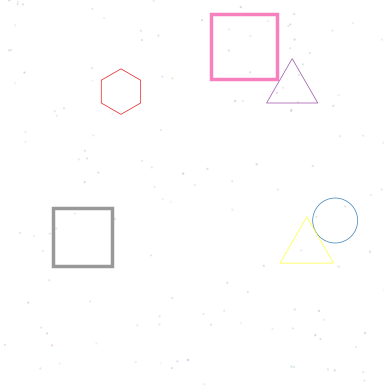[{"shape": "hexagon", "thickness": 0.5, "radius": 0.3, "center": [0.314, 0.762]}, {"shape": "circle", "thickness": 0.5, "radius": 0.29, "center": [0.871, 0.427]}, {"shape": "triangle", "thickness": 0.5, "radius": 0.38, "center": [0.759, 0.771]}, {"shape": "triangle", "thickness": 0.5, "radius": 0.4, "center": [0.797, 0.357]}, {"shape": "square", "thickness": 2.5, "radius": 0.43, "center": [0.635, 0.879]}, {"shape": "square", "thickness": 2.5, "radius": 0.38, "center": [0.214, 0.384]}]